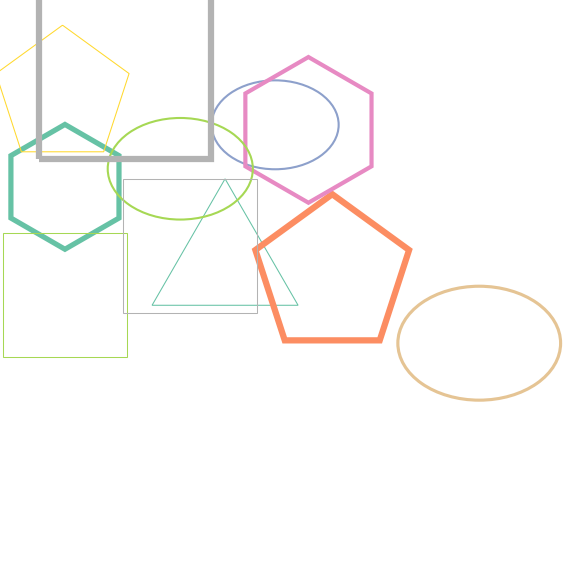[{"shape": "hexagon", "thickness": 2.5, "radius": 0.54, "center": [0.112, 0.676]}, {"shape": "triangle", "thickness": 0.5, "radius": 0.73, "center": [0.39, 0.544]}, {"shape": "pentagon", "thickness": 3, "radius": 0.7, "center": [0.575, 0.523]}, {"shape": "oval", "thickness": 1, "radius": 0.55, "center": [0.476, 0.783]}, {"shape": "hexagon", "thickness": 2, "radius": 0.63, "center": [0.534, 0.774]}, {"shape": "oval", "thickness": 1, "radius": 0.63, "center": [0.312, 0.707]}, {"shape": "square", "thickness": 0.5, "radius": 0.54, "center": [0.112, 0.488]}, {"shape": "pentagon", "thickness": 0.5, "radius": 0.61, "center": [0.108, 0.834]}, {"shape": "oval", "thickness": 1.5, "radius": 0.7, "center": [0.83, 0.405]}, {"shape": "square", "thickness": 3, "radius": 0.74, "center": [0.217, 0.873]}, {"shape": "square", "thickness": 0.5, "radius": 0.58, "center": [0.329, 0.573]}]